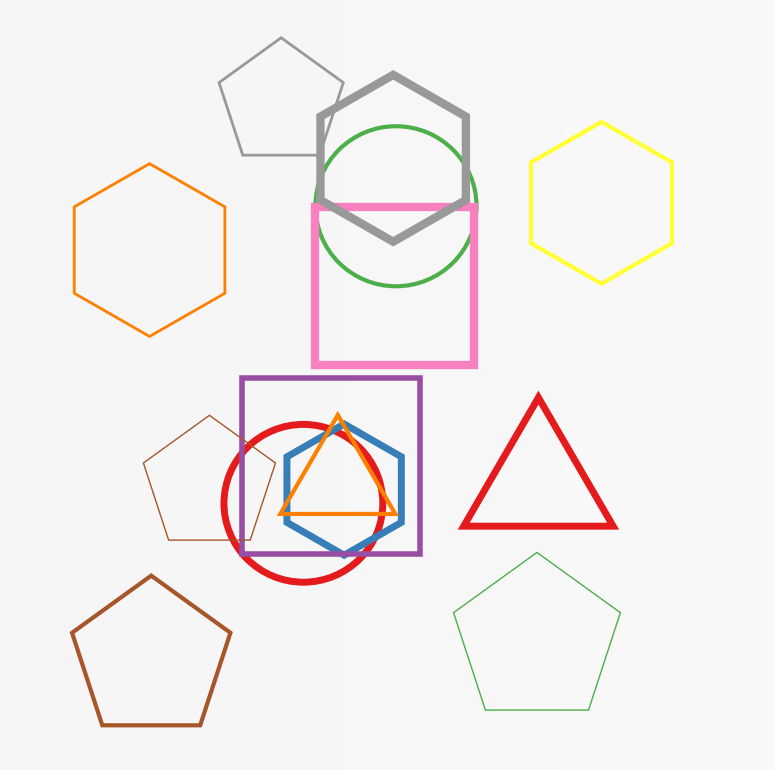[{"shape": "triangle", "thickness": 2.5, "radius": 0.56, "center": [0.695, 0.372]}, {"shape": "circle", "thickness": 2.5, "radius": 0.51, "center": [0.391, 0.346]}, {"shape": "hexagon", "thickness": 2.5, "radius": 0.43, "center": [0.444, 0.364]}, {"shape": "pentagon", "thickness": 0.5, "radius": 0.57, "center": [0.693, 0.169]}, {"shape": "circle", "thickness": 1.5, "radius": 0.52, "center": [0.511, 0.732]}, {"shape": "square", "thickness": 2, "radius": 0.57, "center": [0.427, 0.395]}, {"shape": "triangle", "thickness": 1.5, "radius": 0.43, "center": [0.436, 0.375]}, {"shape": "hexagon", "thickness": 1, "radius": 0.56, "center": [0.193, 0.675]}, {"shape": "hexagon", "thickness": 1.5, "radius": 0.53, "center": [0.776, 0.737]}, {"shape": "pentagon", "thickness": 0.5, "radius": 0.45, "center": [0.27, 0.371]}, {"shape": "pentagon", "thickness": 1.5, "radius": 0.54, "center": [0.195, 0.145]}, {"shape": "square", "thickness": 3, "radius": 0.51, "center": [0.51, 0.628]}, {"shape": "hexagon", "thickness": 3, "radius": 0.54, "center": [0.507, 0.794]}, {"shape": "pentagon", "thickness": 1, "radius": 0.42, "center": [0.363, 0.867]}]